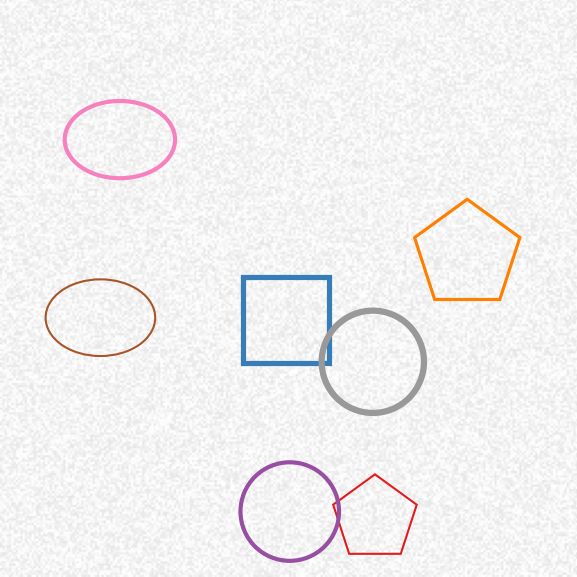[{"shape": "pentagon", "thickness": 1, "radius": 0.38, "center": [0.649, 0.102]}, {"shape": "square", "thickness": 2.5, "radius": 0.37, "center": [0.495, 0.445]}, {"shape": "circle", "thickness": 2, "radius": 0.43, "center": [0.502, 0.113]}, {"shape": "pentagon", "thickness": 1.5, "radius": 0.48, "center": [0.809, 0.558]}, {"shape": "oval", "thickness": 1, "radius": 0.47, "center": [0.174, 0.449]}, {"shape": "oval", "thickness": 2, "radius": 0.48, "center": [0.208, 0.757]}, {"shape": "circle", "thickness": 3, "radius": 0.44, "center": [0.646, 0.373]}]